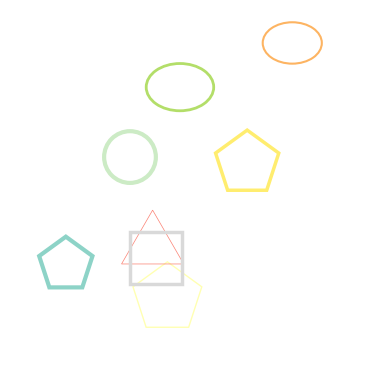[{"shape": "pentagon", "thickness": 3, "radius": 0.36, "center": [0.171, 0.312]}, {"shape": "pentagon", "thickness": 1, "radius": 0.47, "center": [0.435, 0.226]}, {"shape": "triangle", "thickness": 0.5, "radius": 0.47, "center": [0.396, 0.361]}, {"shape": "oval", "thickness": 1.5, "radius": 0.38, "center": [0.759, 0.888]}, {"shape": "oval", "thickness": 2, "radius": 0.44, "center": [0.467, 0.774]}, {"shape": "square", "thickness": 2.5, "radius": 0.34, "center": [0.405, 0.33]}, {"shape": "circle", "thickness": 3, "radius": 0.34, "center": [0.338, 0.592]}, {"shape": "pentagon", "thickness": 2.5, "radius": 0.43, "center": [0.642, 0.576]}]